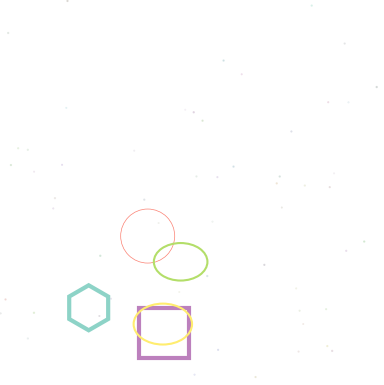[{"shape": "hexagon", "thickness": 3, "radius": 0.29, "center": [0.23, 0.201]}, {"shape": "circle", "thickness": 0.5, "radius": 0.35, "center": [0.384, 0.387]}, {"shape": "oval", "thickness": 1.5, "radius": 0.35, "center": [0.469, 0.32]}, {"shape": "square", "thickness": 3, "radius": 0.33, "center": [0.426, 0.135]}, {"shape": "oval", "thickness": 1.5, "radius": 0.38, "center": [0.423, 0.158]}]